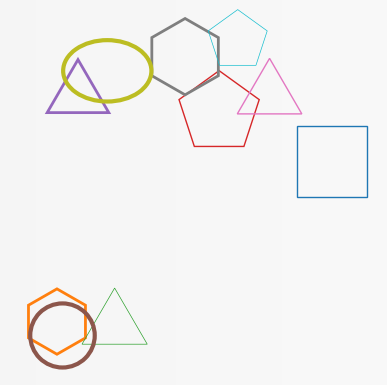[{"shape": "square", "thickness": 1, "radius": 0.46, "center": [0.857, 0.58]}, {"shape": "hexagon", "thickness": 2, "radius": 0.42, "center": [0.147, 0.165]}, {"shape": "triangle", "thickness": 0.5, "radius": 0.49, "center": [0.296, 0.155]}, {"shape": "pentagon", "thickness": 1, "radius": 0.54, "center": [0.565, 0.708]}, {"shape": "triangle", "thickness": 2, "radius": 0.46, "center": [0.201, 0.753]}, {"shape": "circle", "thickness": 3, "radius": 0.42, "center": [0.161, 0.129]}, {"shape": "triangle", "thickness": 1, "radius": 0.48, "center": [0.696, 0.752]}, {"shape": "hexagon", "thickness": 2, "radius": 0.5, "center": [0.478, 0.853]}, {"shape": "oval", "thickness": 3, "radius": 0.57, "center": [0.277, 0.816]}, {"shape": "pentagon", "thickness": 0.5, "radius": 0.4, "center": [0.613, 0.895]}]